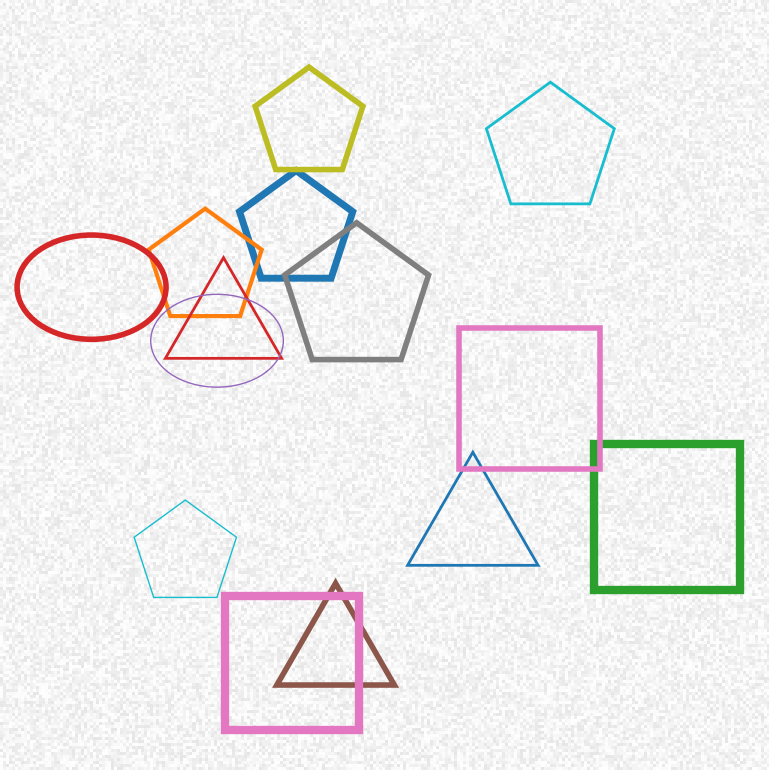[{"shape": "pentagon", "thickness": 2.5, "radius": 0.39, "center": [0.385, 0.701]}, {"shape": "triangle", "thickness": 1, "radius": 0.49, "center": [0.614, 0.315]}, {"shape": "pentagon", "thickness": 1.5, "radius": 0.39, "center": [0.266, 0.652]}, {"shape": "square", "thickness": 3, "radius": 0.47, "center": [0.866, 0.328]}, {"shape": "oval", "thickness": 2, "radius": 0.48, "center": [0.119, 0.627]}, {"shape": "triangle", "thickness": 1, "radius": 0.44, "center": [0.29, 0.578]}, {"shape": "oval", "thickness": 0.5, "radius": 0.43, "center": [0.282, 0.557]}, {"shape": "triangle", "thickness": 2, "radius": 0.44, "center": [0.436, 0.154]}, {"shape": "square", "thickness": 3, "radius": 0.44, "center": [0.379, 0.14]}, {"shape": "square", "thickness": 2, "radius": 0.46, "center": [0.687, 0.482]}, {"shape": "pentagon", "thickness": 2, "radius": 0.49, "center": [0.463, 0.612]}, {"shape": "pentagon", "thickness": 2, "radius": 0.37, "center": [0.401, 0.839]}, {"shape": "pentagon", "thickness": 1, "radius": 0.44, "center": [0.715, 0.806]}, {"shape": "pentagon", "thickness": 0.5, "radius": 0.35, "center": [0.241, 0.281]}]